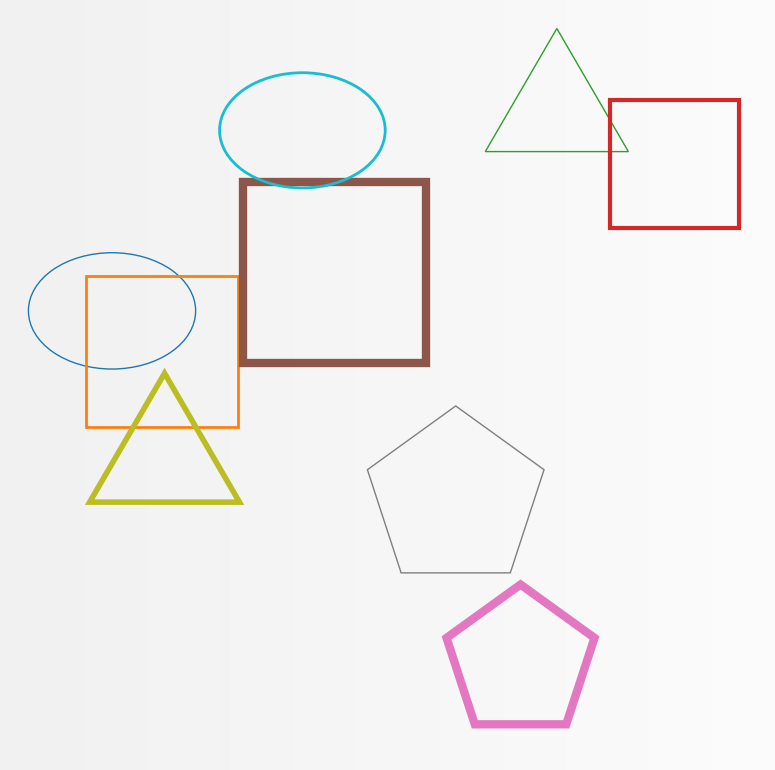[{"shape": "oval", "thickness": 0.5, "radius": 0.54, "center": [0.145, 0.596]}, {"shape": "square", "thickness": 1, "radius": 0.49, "center": [0.21, 0.544]}, {"shape": "triangle", "thickness": 0.5, "radius": 0.53, "center": [0.718, 0.856]}, {"shape": "square", "thickness": 1.5, "radius": 0.42, "center": [0.87, 0.787]}, {"shape": "square", "thickness": 3, "radius": 0.59, "center": [0.432, 0.646]}, {"shape": "pentagon", "thickness": 3, "radius": 0.5, "center": [0.672, 0.141]}, {"shape": "pentagon", "thickness": 0.5, "radius": 0.6, "center": [0.588, 0.353]}, {"shape": "triangle", "thickness": 2, "radius": 0.56, "center": [0.212, 0.404]}, {"shape": "oval", "thickness": 1, "radius": 0.53, "center": [0.39, 0.831]}]